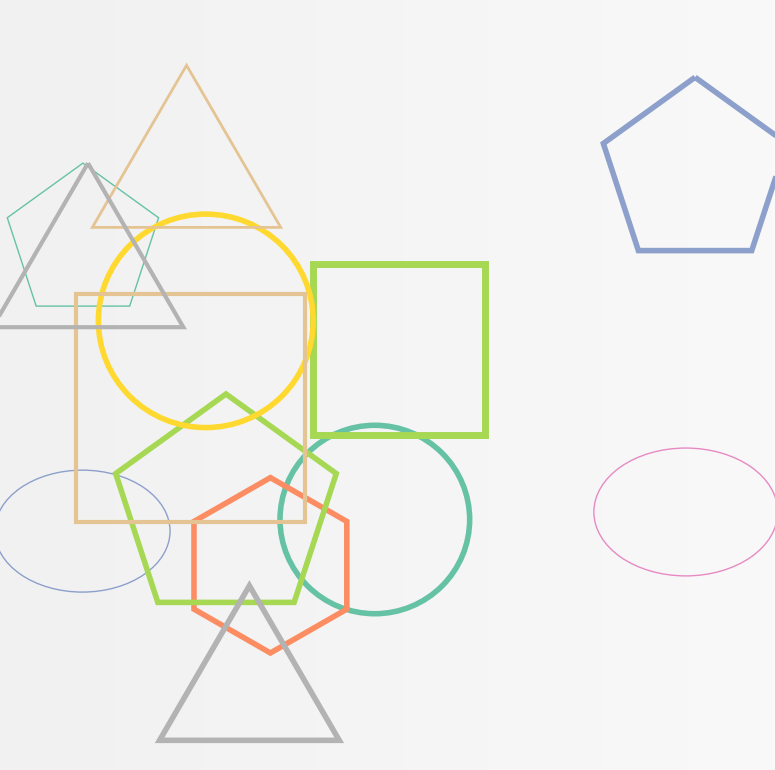[{"shape": "circle", "thickness": 2, "radius": 0.61, "center": [0.484, 0.325]}, {"shape": "pentagon", "thickness": 0.5, "radius": 0.51, "center": [0.107, 0.685]}, {"shape": "hexagon", "thickness": 2, "radius": 0.57, "center": [0.349, 0.266]}, {"shape": "oval", "thickness": 0.5, "radius": 0.57, "center": [0.106, 0.31]}, {"shape": "pentagon", "thickness": 2, "radius": 0.62, "center": [0.897, 0.775]}, {"shape": "oval", "thickness": 0.5, "radius": 0.59, "center": [0.885, 0.335]}, {"shape": "square", "thickness": 2.5, "radius": 0.56, "center": [0.514, 0.546]}, {"shape": "pentagon", "thickness": 2, "radius": 0.75, "center": [0.292, 0.339]}, {"shape": "circle", "thickness": 2, "radius": 0.69, "center": [0.266, 0.583]}, {"shape": "square", "thickness": 1.5, "radius": 0.74, "center": [0.246, 0.47]}, {"shape": "triangle", "thickness": 1, "radius": 0.7, "center": [0.241, 0.775]}, {"shape": "triangle", "thickness": 2, "radius": 0.67, "center": [0.322, 0.105]}, {"shape": "triangle", "thickness": 1.5, "radius": 0.71, "center": [0.114, 0.646]}]